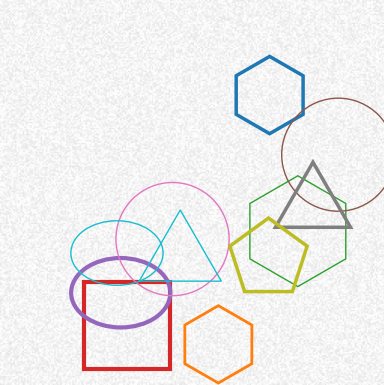[{"shape": "hexagon", "thickness": 2.5, "radius": 0.5, "center": [0.7, 0.753]}, {"shape": "hexagon", "thickness": 2, "radius": 0.5, "center": [0.567, 0.106]}, {"shape": "hexagon", "thickness": 1, "radius": 0.72, "center": [0.774, 0.4]}, {"shape": "square", "thickness": 3, "radius": 0.56, "center": [0.33, 0.154]}, {"shape": "oval", "thickness": 3, "radius": 0.64, "center": [0.314, 0.24]}, {"shape": "circle", "thickness": 1, "radius": 0.73, "center": [0.878, 0.598]}, {"shape": "circle", "thickness": 1, "radius": 0.74, "center": [0.448, 0.379]}, {"shape": "triangle", "thickness": 2.5, "radius": 0.56, "center": [0.813, 0.466]}, {"shape": "pentagon", "thickness": 2.5, "radius": 0.53, "center": [0.697, 0.328]}, {"shape": "triangle", "thickness": 1, "radius": 0.62, "center": [0.468, 0.331]}, {"shape": "oval", "thickness": 1, "radius": 0.6, "center": [0.304, 0.343]}]